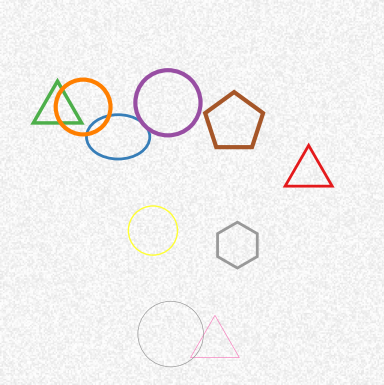[{"shape": "triangle", "thickness": 2, "radius": 0.35, "center": [0.802, 0.552]}, {"shape": "oval", "thickness": 2, "radius": 0.41, "center": [0.307, 0.644]}, {"shape": "triangle", "thickness": 2.5, "radius": 0.36, "center": [0.149, 0.717]}, {"shape": "circle", "thickness": 3, "radius": 0.42, "center": [0.436, 0.733]}, {"shape": "circle", "thickness": 3, "radius": 0.36, "center": [0.216, 0.722]}, {"shape": "circle", "thickness": 1, "radius": 0.32, "center": [0.397, 0.401]}, {"shape": "pentagon", "thickness": 3, "radius": 0.4, "center": [0.608, 0.682]}, {"shape": "triangle", "thickness": 0.5, "radius": 0.37, "center": [0.558, 0.108]}, {"shape": "hexagon", "thickness": 2, "radius": 0.3, "center": [0.617, 0.363]}, {"shape": "circle", "thickness": 0.5, "radius": 0.43, "center": [0.443, 0.132]}]